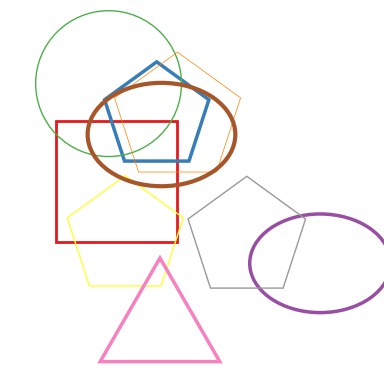[{"shape": "square", "thickness": 2, "radius": 0.79, "center": [0.302, 0.529]}, {"shape": "pentagon", "thickness": 2.5, "radius": 0.71, "center": [0.407, 0.697]}, {"shape": "circle", "thickness": 1, "radius": 0.95, "center": [0.282, 0.783]}, {"shape": "oval", "thickness": 2.5, "radius": 0.92, "center": [0.832, 0.316]}, {"shape": "pentagon", "thickness": 0.5, "radius": 0.86, "center": [0.461, 0.692]}, {"shape": "pentagon", "thickness": 1, "radius": 0.79, "center": [0.325, 0.385]}, {"shape": "oval", "thickness": 3, "radius": 0.96, "center": [0.419, 0.651]}, {"shape": "triangle", "thickness": 2.5, "radius": 0.9, "center": [0.415, 0.15]}, {"shape": "pentagon", "thickness": 1, "radius": 0.8, "center": [0.641, 0.382]}]